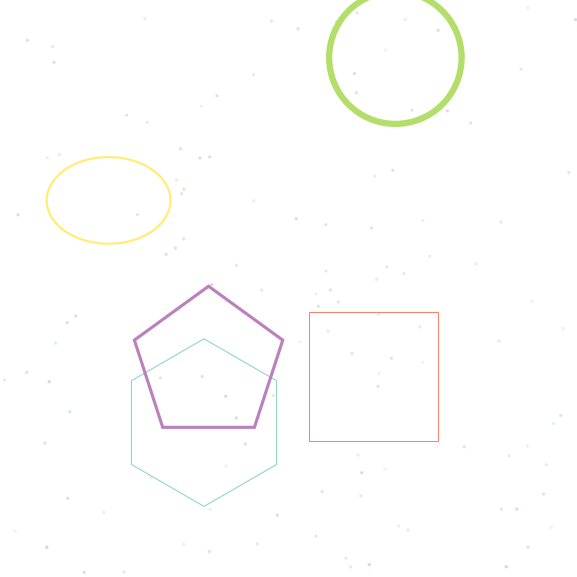[{"shape": "hexagon", "thickness": 0.5, "radius": 0.73, "center": [0.353, 0.267]}, {"shape": "square", "thickness": 0.5, "radius": 0.56, "center": [0.646, 0.348]}, {"shape": "circle", "thickness": 3, "radius": 0.57, "center": [0.685, 0.899]}, {"shape": "pentagon", "thickness": 1.5, "radius": 0.68, "center": [0.361, 0.368]}, {"shape": "oval", "thickness": 1, "radius": 0.54, "center": [0.188, 0.652]}]